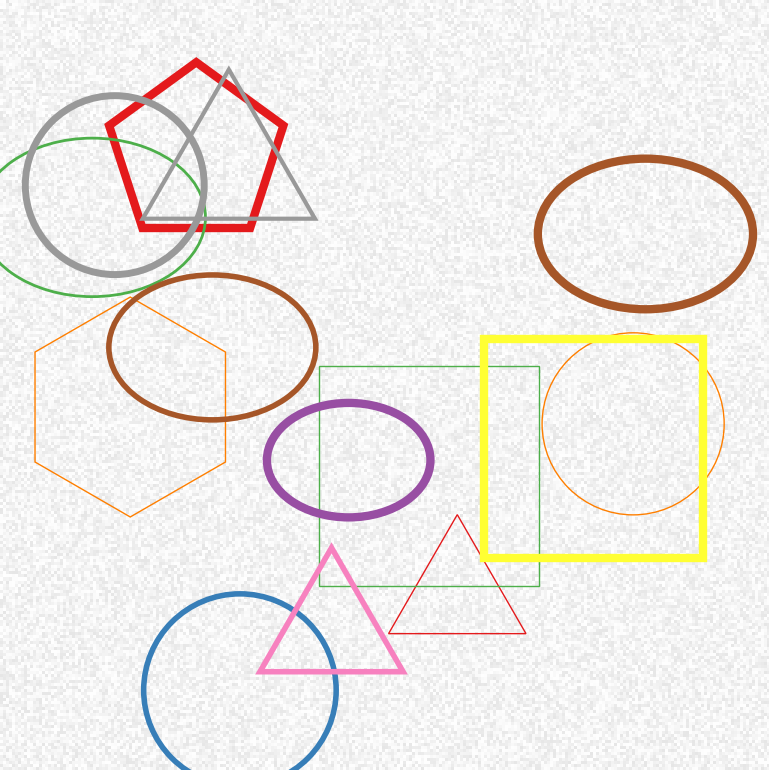[{"shape": "pentagon", "thickness": 3, "radius": 0.6, "center": [0.255, 0.8]}, {"shape": "triangle", "thickness": 0.5, "radius": 0.52, "center": [0.594, 0.229]}, {"shape": "circle", "thickness": 2, "radius": 0.62, "center": [0.312, 0.104]}, {"shape": "oval", "thickness": 1, "radius": 0.74, "center": [0.12, 0.718]}, {"shape": "square", "thickness": 0.5, "radius": 0.72, "center": [0.557, 0.381]}, {"shape": "oval", "thickness": 3, "radius": 0.53, "center": [0.453, 0.402]}, {"shape": "hexagon", "thickness": 0.5, "radius": 0.71, "center": [0.169, 0.471]}, {"shape": "circle", "thickness": 0.5, "radius": 0.59, "center": [0.822, 0.45]}, {"shape": "square", "thickness": 3, "radius": 0.71, "center": [0.771, 0.418]}, {"shape": "oval", "thickness": 2, "radius": 0.67, "center": [0.276, 0.549]}, {"shape": "oval", "thickness": 3, "radius": 0.7, "center": [0.838, 0.696]}, {"shape": "triangle", "thickness": 2, "radius": 0.54, "center": [0.431, 0.181]}, {"shape": "triangle", "thickness": 1.5, "radius": 0.65, "center": [0.297, 0.781]}, {"shape": "circle", "thickness": 2.5, "radius": 0.58, "center": [0.149, 0.76]}]